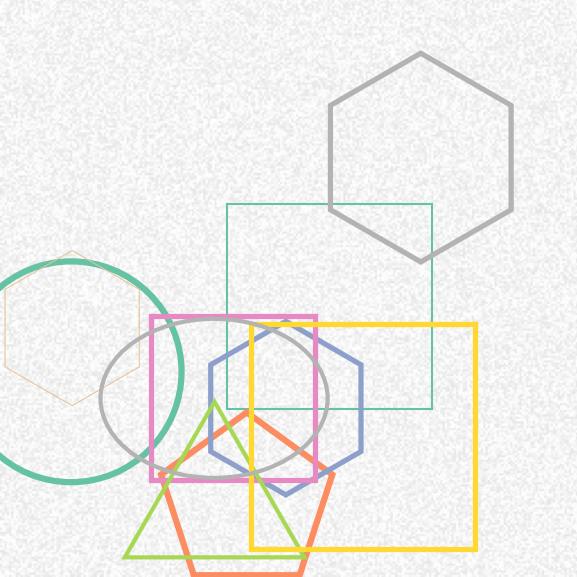[{"shape": "square", "thickness": 1, "radius": 0.89, "center": [0.57, 0.468]}, {"shape": "circle", "thickness": 3, "radius": 0.96, "center": [0.123, 0.355]}, {"shape": "pentagon", "thickness": 3, "radius": 0.78, "center": [0.427, 0.129]}, {"shape": "hexagon", "thickness": 2.5, "radius": 0.75, "center": [0.495, 0.292]}, {"shape": "square", "thickness": 2.5, "radius": 0.71, "center": [0.403, 0.31]}, {"shape": "triangle", "thickness": 2, "radius": 0.9, "center": [0.372, 0.124]}, {"shape": "square", "thickness": 2.5, "radius": 0.97, "center": [0.628, 0.243]}, {"shape": "hexagon", "thickness": 0.5, "radius": 0.67, "center": [0.125, 0.431]}, {"shape": "oval", "thickness": 2, "radius": 0.98, "center": [0.371, 0.309]}, {"shape": "hexagon", "thickness": 2.5, "radius": 0.9, "center": [0.729, 0.726]}]